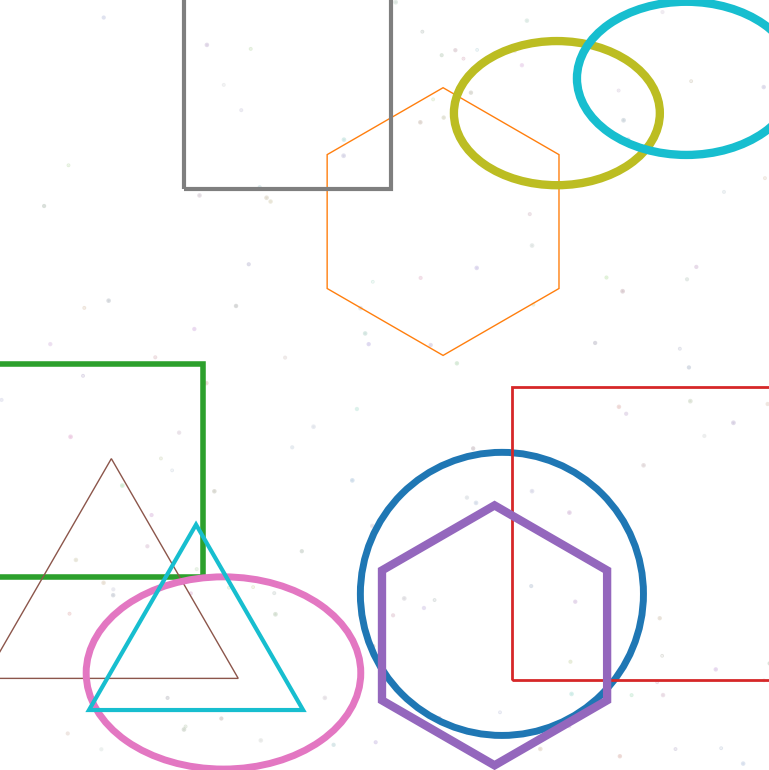[{"shape": "circle", "thickness": 2.5, "radius": 0.92, "center": [0.652, 0.229]}, {"shape": "hexagon", "thickness": 0.5, "radius": 0.87, "center": [0.575, 0.712]}, {"shape": "square", "thickness": 2, "radius": 0.69, "center": [0.125, 0.389]}, {"shape": "square", "thickness": 1, "radius": 0.95, "center": [0.856, 0.307]}, {"shape": "hexagon", "thickness": 3, "radius": 0.84, "center": [0.642, 0.175]}, {"shape": "triangle", "thickness": 0.5, "radius": 0.95, "center": [0.145, 0.214]}, {"shape": "oval", "thickness": 2.5, "radius": 0.89, "center": [0.29, 0.126]}, {"shape": "square", "thickness": 1.5, "radius": 0.67, "center": [0.374, 0.889]}, {"shape": "oval", "thickness": 3, "radius": 0.67, "center": [0.723, 0.853]}, {"shape": "triangle", "thickness": 1.5, "radius": 0.8, "center": [0.255, 0.158]}, {"shape": "oval", "thickness": 3, "radius": 0.71, "center": [0.891, 0.898]}]